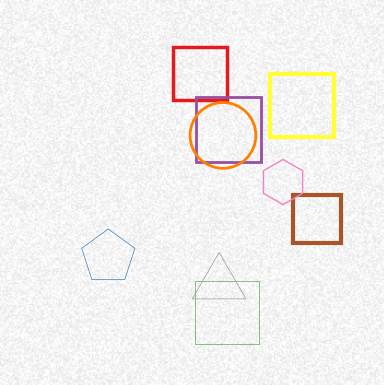[{"shape": "square", "thickness": 2.5, "radius": 0.35, "center": [0.519, 0.809]}, {"shape": "pentagon", "thickness": 0.5, "radius": 0.36, "center": [0.281, 0.333]}, {"shape": "square", "thickness": 0.5, "radius": 0.41, "center": [0.589, 0.188]}, {"shape": "square", "thickness": 2, "radius": 0.42, "center": [0.594, 0.664]}, {"shape": "circle", "thickness": 2, "radius": 0.43, "center": [0.579, 0.648]}, {"shape": "square", "thickness": 3, "radius": 0.41, "center": [0.784, 0.726]}, {"shape": "square", "thickness": 3, "radius": 0.31, "center": [0.823, 0.431]}, {"shape": "hexagon", "thickness": 1, "radius": 0.29, "center": [0.735, 0.527]}, {"shape": "triangle", "thickness": 0.5, "radius": 0.4, "center": [0.569, 0.264]}]